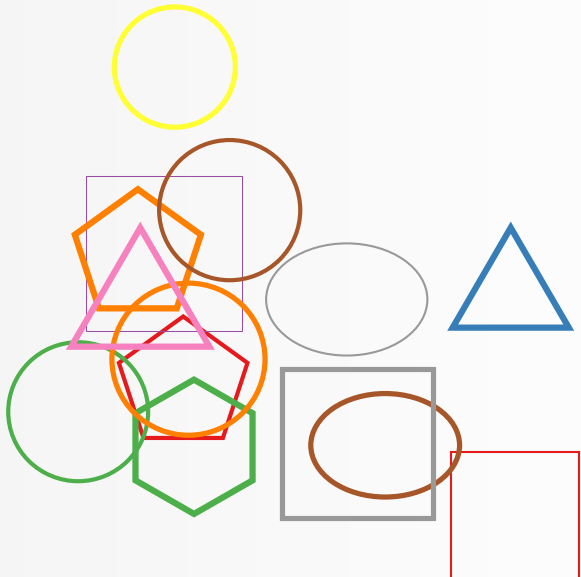[{"shape": "square", "thickness": 1, "radius": 0.55, "center": [0.886, 0.105]}, {"shape": "pentagon", "thickness": 2, "radius": 0.58, "center": [0.315, 0.335]}, {"shape": "triangle", "thickness": 3, "radius": 0.58, "center": [0.879, 0.489]}, {"shape": "hexagon", "thickness": 3, "radius": 0.58, "center": [0.334, 0.225]}, {"shape": "circle", "thickness": 2, "radius": 0.6, "center": [0.135, 0.286]}, {"shape": "square", "thickness": 0.5, "radius": 0.67, "center": [0.283, 0.56]}, {"shape": "pentagon", "thickness": 3, "radius": 0.57, "center": [0.237, 0.557]}, {"shape": "circle", "thickness": 2.5, "radius": 0.66, "center": [0.324, 0.377]}, {"shape": "circle", "thickness": 2.5, "radius": 0.52, "center": [0.301, 0.883]}, {"shape": "oval", "thickness": 2.5, "radius": 0.64, "center": [0.663, 0.228]}, {"shape": "circle", "thickness": 2, "radius": 0.61, "center": [0.395, 0.635]}, {"shape": "triangle", "thickness": 3, "radius": 0.69, "center": [0.241, 0.467]}, {"shape": "square", "thickness": 2.5, "radius": 0.65, "center": [0.615, 0.232]}, {"shape": "oval", "thickness": 1, "radius": 0.69, "center": [0.597, 0.481]}]